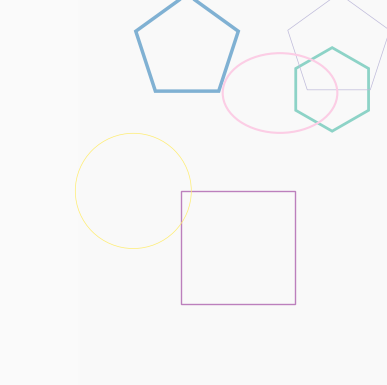[{"shape": "hexagon", "thickness": 2, "radius": 0.54, "center": [0.857, 0.768]}, {"shape": "pentagon", "thickness": 0.5, "radius": 0.69, "center": [0.874, 0.879]}, {"shape": "pentagon", "thickness": 2.5, "radius": 0.7, "center": [0.483, 0.876]}, {"shape": "oval", "thickness": 1.5, "radius": 0.74, "center": [0.723, 0.758]}, {"shape": "square", "thickness": 1, "radius": 0.74, "center": [0.615, 0.357]}, {"shape": "circle", "thickness": 0.5, "radius": 0.75, "center": [0.344, 0.504]}]